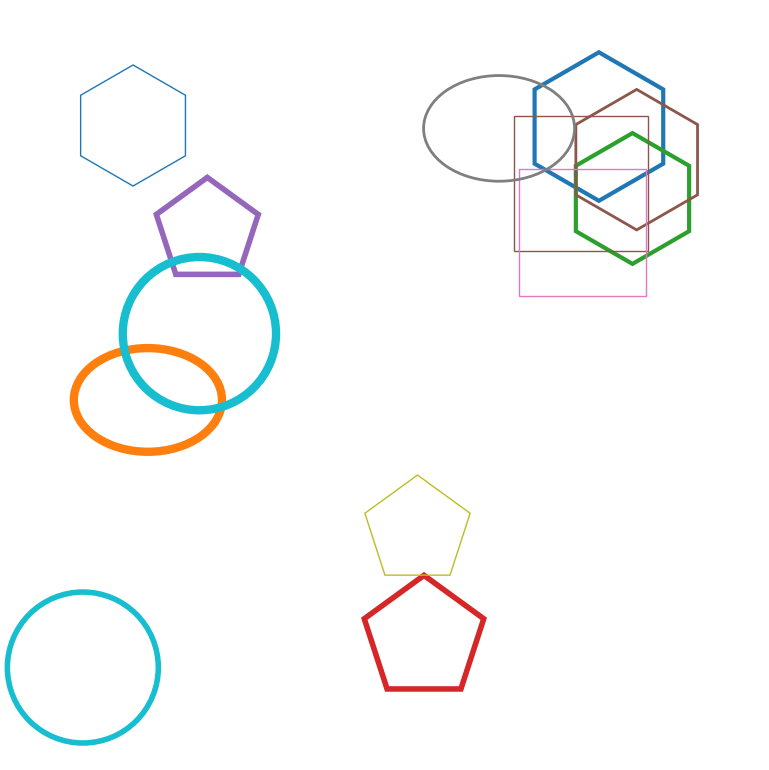[{"shape": "hexagon", "thickness": 0.5, "radius": 0.39, "center": [0.173, 0.837]}, {"shape": "hexagon", "thickness": 1.5, "radius": 0.48, "center": [0.778, 0.836]}, {"shape": "oval", "thickness": 3, "radius": 0.48, "center": [0.192, 0.481]}, {"shape": "hexagon", "thickness": 1.5, "radius": 0.42, "center": [0.821, 0.742]}, {"shape": "pentagon", "thickness": 2, "radius": 0.41, "center": [0.551, 0.171]}, {"shape": "pentagon", "thickness": 2, "radius": 0.35, "center": [0.269, 0.7]}, {"shape": "square", "thickness": 0.5, "radius": 0.44, "center": [0.755, 0.762]}, {"shape": "hexagon", "thickness": 1, "radius": 0.46, "center": [0.827, 0.793]}, {"shape": "square", "thickness": 0.5, "radius": 0.41, "center": [0.757, 0.698]}, {"shape": "oval", "thickness": 1, "radius": 0.49, "center": [0.648, 0.833]}, {"shape": "pentagon", "thickness": 0.5, "radius": 0.36, "center": [0.542, 0.311]}, {"shape": "circle", "thickness": 3, "radius": 0.5, "center": [0.259, 0.567]}, {"shape": "circle", "thickness": 2, "radius": 0.49, "center": [0.108, 0.133]}]